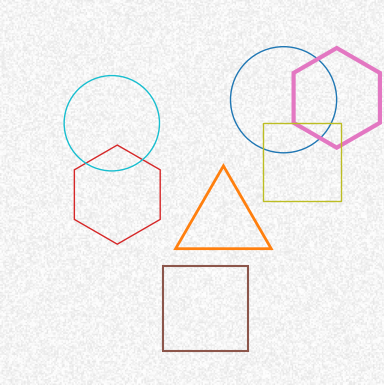[{"shape": "circle", "thickness": 1, "radius": 0.69, "center": [0.737, 0.741]}, {"shape": "triangle", "thickness": 2, "radius": 0.72, "center": [0.58, 0.426]}, {"shape": "hexagon", "thickness": 1, "radius": 0.64, "center": [0.305, 0.495]}, {"shape": "square", "thickness": 1.5, "radius": 0.55, "center": [0.535, 0.199]}, {"shape": "hexagon", "thickness": 3, "radius": 0.65, "center": [0.875, 0.746]}, {"shape": "square", "thickness": 1, "radius": 0.51, "center": [0.785, 0.579]}, {"shape": "circle", "thickness": 1, "radius": 0.62, "center": [0.29, 0.68]}]